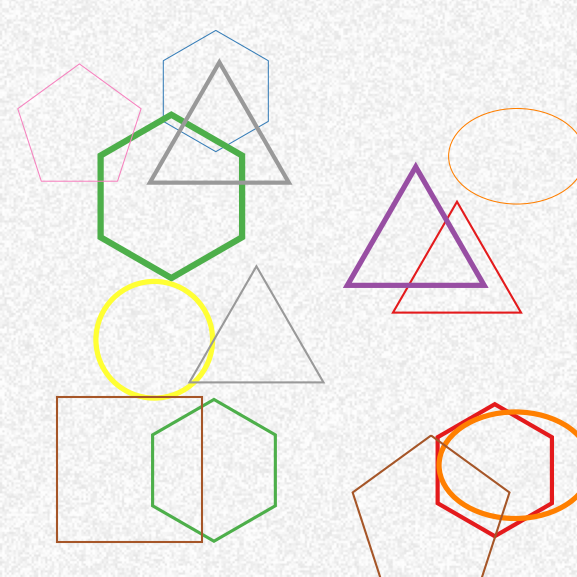[{"shape": "triangle", "thickness": 1, "radius": 0.64, "center": [0.791, 0.522]}, {"shape": "hexagon", "thickness": 2, "radius": 0.57, "center": [0.857, 0.185]}, {"shape": "hexagon", "thickness": 0.5, "radius": 0.52, "center": [0.374, 0.841]}, {"shape": "hexagon", "thickness": 3, "radius": 0.71, "center": [0.297, 0.659]}, {"shape": "hexagon", "thickness": 1.5, "radius": 0.61, "center": [0.371, 0.185]}, {"shape": "triangle", "thickness": 2.5, "radius": 0.68, "center": [0.72, 0.573]}, {"shape": "oval", "thickness": 0.5, "radius": 0.59, "center": [0.895, 0.729]}, {"shape": "oval", "thickness": 2.5, "radius": 0.66, "center": [0.892, 0.194]}, {"shape": "circle", "thickness": 2.5, "radius": 0.51, "center": [0.267, 0.411]}, {"shape": "square", "thickness": 1, "radius": 0.63, "center": [0.224, 0.186]}, {"shape": "pentagon", "thickness": 1, "radius": 0.71, "center": [0.746, 0.102]}, {"shape": "pentagon", "thickness": 0.5, "radius": 0.56, "center": [0.138, 0.776]}, {"shape": "triangle", "thickness": 1, "radius": 0.67, "center": [0.444, 0.404]}, {"shape": "triangle", "thickness": 2, "radius": 0.69, "center": [0.38, 0.752]}]